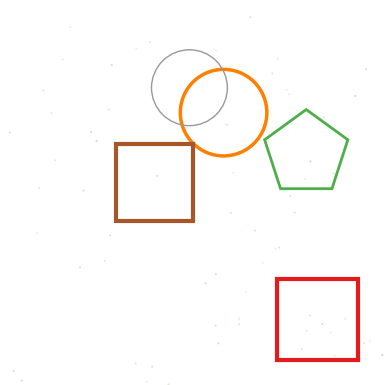[{"shape": "square", "thickness": 3, "radius": 0.53, "center": [0.825, 0.169]}, {"shape": "pentagon", "thickness": 2, "radius": 0.57, "center": [0.795, 0.602]}, {"shape": "circle", "thickness": 2.5, "radius": 0.56, "center": [0.581, 0.707]}, {"shape": "square", "thickness": 3, "radius": 0.5, "center": [0.402, 0.526]}, {"shape": "circle", "thickness": 1, "radius": 0.49, "center": [0.492, 0.772]}]